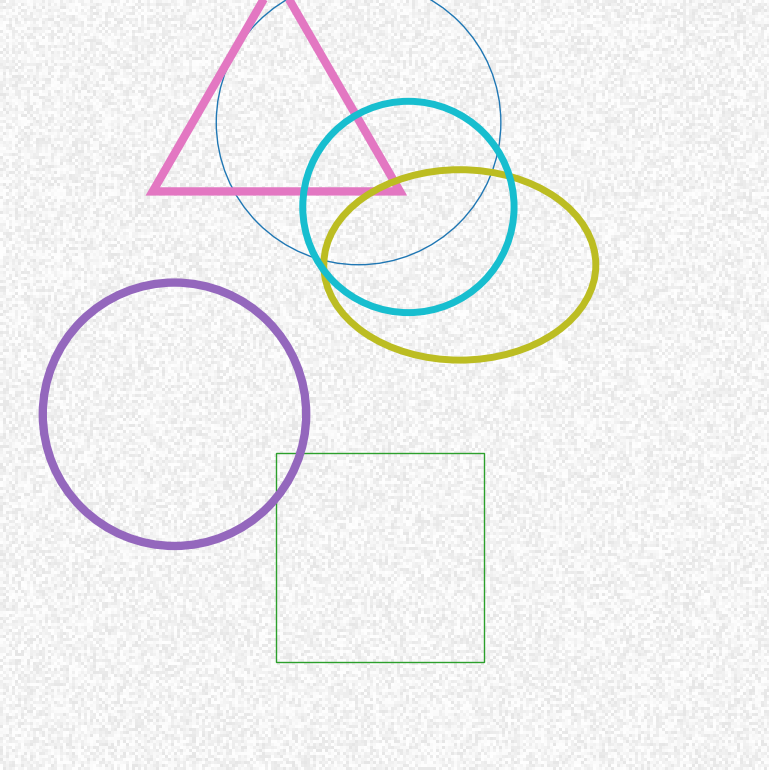[{"shape": "circle", "thickness": 0.5, "radius": 0.92, "center": [0.466, 0.841]}, {"shape": "square", "thickness": 0.5, "radius": 0.68, "center": [0.494, 0.276]}, {"shape": "circle", "thickness": 3, "radius": 0.86, "center": [0.227, 0.462]}, {"shape": "triangle", "thickness": 3, "radius": 0.93, "center": [0.359, 0.844]}, {"shape": "oval", "thickness": 2.5, "radius": 0.88, "center": [0.597, 0.656]}, {"shape": "circle", "thickness": 2.5, "radius": 0.69, "center": [0.53, 0.731]}]